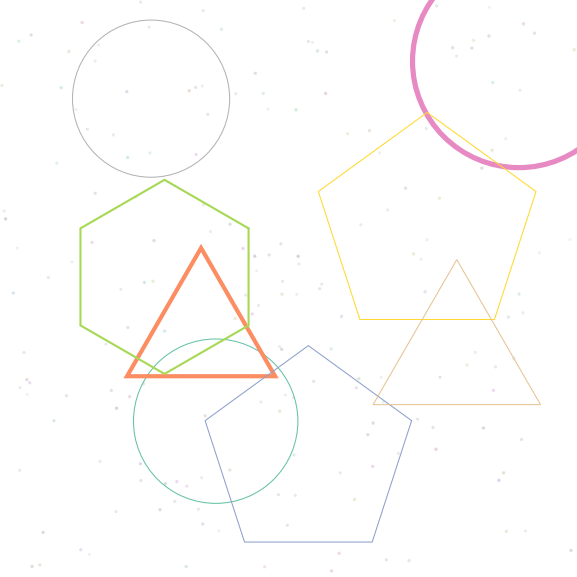[{"shape": "circle", "thickness": 0.5, "radius": 0.71, "center": [0.373, 0.27]}, {"shape": "triangle", "thickness": 2, "radius": 0.74, "center": [0.348, 0.422]}, {"shape": "pentagon", "thickness": 0.5, "radius": 0.94, "center": [0.534, 0.213]}, {"shape": "circle", "thickness": 2.5, "radius": 0.92, "center": [0.899, 0.893]}, {"shape": "hexagon", "thickness": 1, "radius": 0.84, "center": [0.285, 0.52]}, {"shape": "pentagon", "thickness": 0.5, "radius": 0.99, "center": [0.74, 0.606]}, {"shape": "triangle", "thickness": 0.5, "radius": 0.84, "center": [0.791, 0.382]}, {"shape": "circle", "thickness": 0.5, "radius": 0.68, "center": [0.262, 0.828]}]